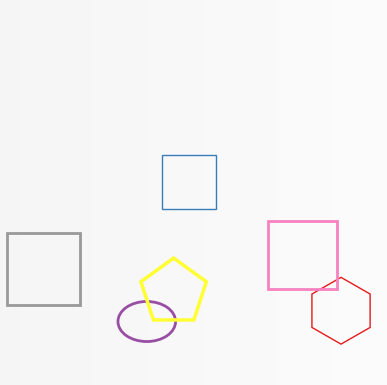[{"shape": "hexagon", "thickness": 1, "radius": 0.43, "center": [0.88, 0.193]}, {"shape": "square", "thickness": 1, "radius": 0.35, "center": [0.488, 0.528]}, {"shape": "oval", "thickness": 2, "radius": 0.37, "center": [0.379, 0.165]}, {"shape": "pentagon", "thickness": 2.5, "radius": 0.44, "center": [0.448, 0.241]}, {"shape": "square", "thickness": 2, "radius": 0.44, "center": [0.781, 0.337]}, {"shape": "square", "thickness": 2, "radius": 0.47, "center": [0.113, 0.302]}]